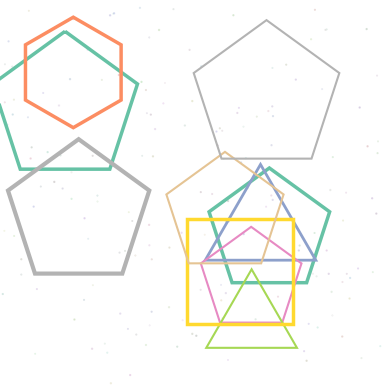[{"shape": "pentagon", "thickness": 2.5, "radius": 0.82, "center": [0.7, 0.399]}, {"shape": "pentagon", "thickness": 2.5, "radius": 0.99, "center": [0.169, 0.721]}, {"shape": "hexagon", "thickness": 2.5, "radius": 0.72, "center": [0.19, 0.812]}, {"shape": "triangle", "thickness": 2, "radius": 0.83, "center": [0.677, 0.407]}, {"shape": "pentagon", "thickness": 1.5, "radius": 0.69, "center": [0.652, 0.273]}, {"shape": "triangle", "thickness": 1.5, "radius": 0.68, "center": [0.654, 0.165]}, {"shape": "square", "thickness": 2.5, "radius": 0.68, "center": [0.623, 0.294]}, {"shape": "pentagon", "thickness": 1.5, "radius": 0.8, "center": [0.584, 0.445]}, {"shape": "pentagon", "thickness": 3, "radius": 0.96, "center": [0.204, 0.445]}, {"shape": "pentagon", "thickness": 1.5, "radius": 0.99, "center": [0.692, 0.749]}]